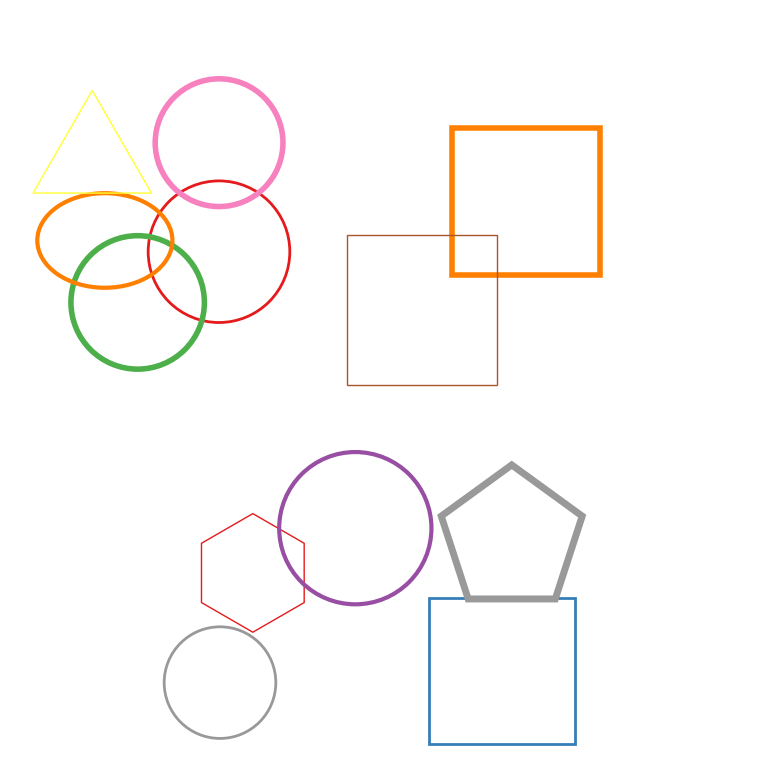[{"shape": "circle", "thickness": 1, "radius": 0.46, "center": [0.284, 0.673]}, {"shape": "hexagon", "thickness": 0.5, "radius": 0.39, "center": [0.328, 0.256]}, {"shape": "square", "thickness": 1, "radius": 0.47, "center": [0.652, 0.129]}, {"shape": "circle", "thickness": 2, "radius": 0.43, "center": [0.179, 0.607]}, {"shape": "circle", "thickness": 1.5, "radius": 0.49, "center": [0.461, 0.314]}, {"shape": "square", "thickness": 2, "radius": 0.48, "center": [0.683, 0.738]}, {"shape": "oval", "thickness": 1.5, "radius": 0.44, "center": [0.136, 0.688]}, {"shape": "triangle", "thickness": 0.5, "radius": 0.44, "center": [0.12, 0.794]}, {"shape": "square", "thickness": 0.5, "radius": 0.49, "center": [0.548, 0.597]}, {"shape": "circle", "thickness": 2, "radius": 0.41, "center": [0.285, 0.815]}, {"shape": "pentagon", "thickness": 2.5, "radius": 0.48, "center": [0.665, 0.3]}, {"shape": "circle", "thickness": 1, "radius": 0.36, "center": [0.286, 0.113]}]